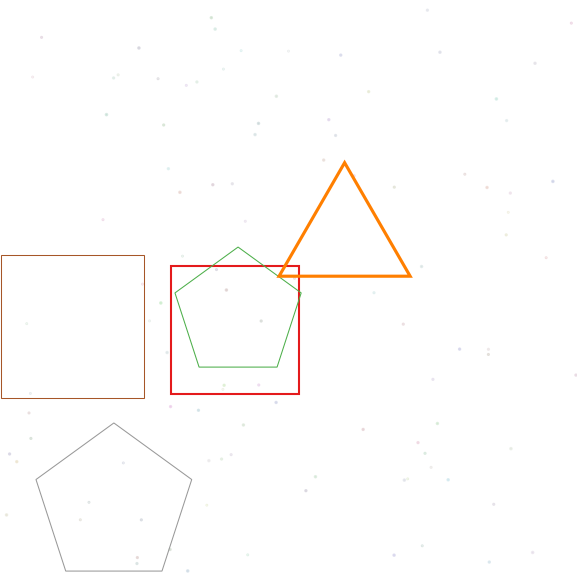[{"shape": "square", "thickness": 1, "radius": 0.55, "center": [0.407, 0.428]}, {"shape": "pentagon", "thickness": 0.5, "radius": 0.57, "center": [0.412, 0.456]}, {"shape": "triangle", "thickness": 1.5, "radius": 0.66, "center": [0.597, 0.586]}, {"shape": "square", "thickness": 0.5, "radius": 0.62, "center": [0.125, 0.433]}, {"shape": "pentagon", "thickness": 0.5, "radius": 0.71, "center": [0.197, 0.125]}]